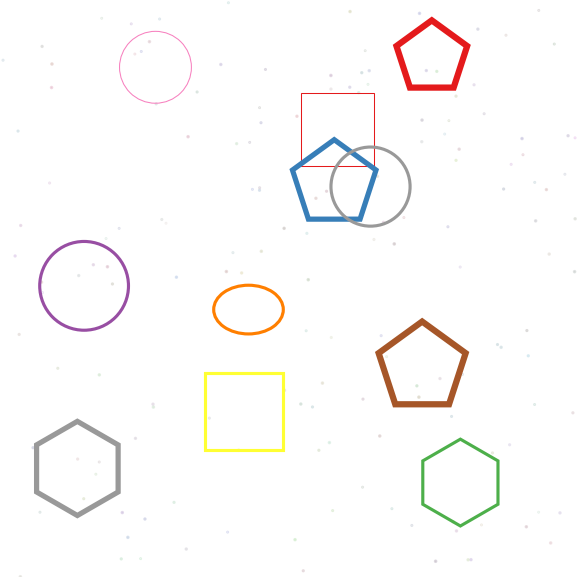[{"shape": "pentagon", "thickness": 3, "radius": 0.32, "center": [0.748, 0.9]}, {"shape": "square", "thickness": 0.5, "radius": 0.31, "center": [0.585, 0.775]}, {"shape": "pentagon", "thickness": 2.5, "radius": 0.38, "center": [0.579, 0.681]}, {"shape": "hexagon", "thickness": 1.5, "radius": 0.38, "center": [0.797, 0.164]}, {"shape": "circle", "thickness": 1.5, "radius": 0.38, "center": [0.146, 0.504]}, {"shape": "oval", "thickness": 1.5, "radius": 0.3, "center": [0.43, 0.463]}, {"shape": "square", "thickness": 1.5, "radius": 0.33, "center": [0.423, 0.287]}, {"shape": "pentagon", "thickness": 3, "radius": 0.4, "center": [0.731, 0.363]}, {"shape": "circle", "thickness": 0.5, "radius": 0.31, "center": [0.269, 0.883]}, {"shape": "hexagon", "thickness": 2.5, "radius": 0.41, "center": [0.134, 0.188]}, {"shape": "circle", "thickness": 1.5, "radius": 0.34, "center": [0.642, 0.676]}]